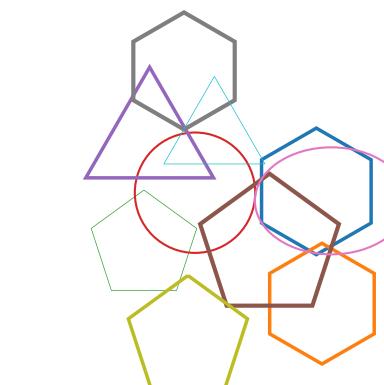[{"shape": "hexagon", "thickness": 2.5, "radius": 0.82, "center": [0.822, 0.503]}, {"shape": "hexagon", "thickness": 2.5, "radius": 0.78, "center": [0.836, 0.211]}, {"shape": "pentagon", "thickness": 0.5, "radius": 0.72, "center": [0.374, 0.362]}, {"shape": "circle", "thickness": 1.5, "radius": 0.78, "center": [0.507, 0.499]}, {"shape": "triangle", "thickness": 2.5, "radius": 0.96, "center": [0.389, 0.634]}, {"shape": "pentagon", "thickness": 3, "radius": 0.95, "center": [0.7, 0.359]}, {"shape": "oval", "thickness": 1.5, "radius": 0.99, "center": [0.861, 0.478]}, {"shape": "hexagon", "thickness": 3, "radius": 0.76, "center": [0.478, 0.816]}, {"shape": "pentagon", "thickness": 2.5, "radius": 0.81, "center": [0.488, 0.122]}, {"shape": "triangle", "thickness": 0.5, "radius": 0.76, "center": [0.557, 0.65]}]